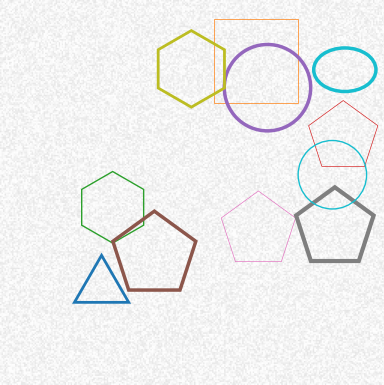[{"shape": "triangle", "thickness": 2, "radius": 0.41, "center": [0.264, 0.255]}, {"shape": "square", "thickness": 0.5, "radius": 0.54, "center": [0.665, 0.842]}, {"shape": "hexagon", "thickness": 1, "radius": 0.46, "center": [0.293, 0.462]}, {"shape": "pentagon", "thickness": 0.5, "radius": 0.47, "center": [0.891, 0.644]}, {"shape": "circle", "thickness": 2.5, "radius": 0.56, "center": [0.695, 0.772]}, {"shape": "pentagon", "thickness": 2.5, "radius": 0.57, "center": [0.401, 0.338]}, {"shape": "pentagon", "thickness": 0.5, "radius": 0.51, "center": [0.671, 0.402]}, {"shape": "pentagon", "thickness": 3, "radius": 0.53, "center": [0.87, 0.408]}, {"shape": "hexagon", "thickness": 2, "radius": 0.5, "center": [0.497, 0.821]}, {"shape": "oval", "thickness": 2.5, "radius": 0.4, "center": [0.896, 0.819]}, {"shape": "circle", "thickness": 1, "radius": 0.44, "center": [0.863, 0.546]}]